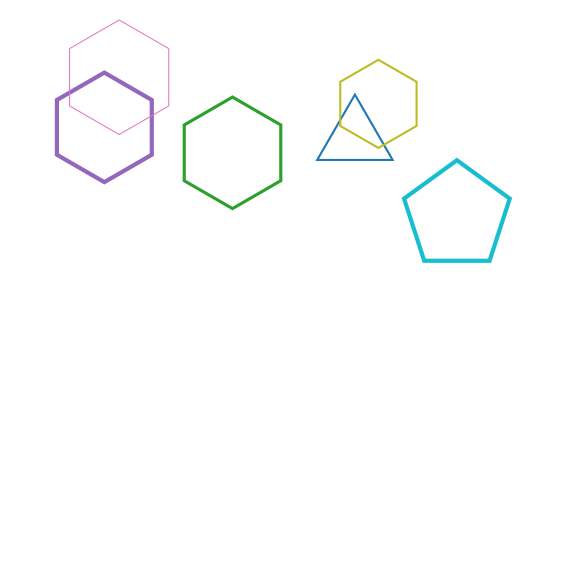[{"shape": "triangle", "thickness": 1, "radius": 0.38, "center": [0.615, 0.76]}, {"shape": "hexagon", "thickness": 1.5, "radius": 0.48, "center": [0.403, 0.734]}, {"shape": "hexagon", "thickness": 2, "radius": 0.47, "center": [0.181, 0.779]}, {"shape": "hexagon", "thickness": 0.5, "radius": 0.5, "center": [0.206, 0.865]}, {"shape": "hexagon", "thickness": 1, "radius": 0.38, "center": [0.655, 0.819]}, {"shape": "pentagon", "thickness": 2, "radius": 0.48, "center": [0.791, 0.625]}]